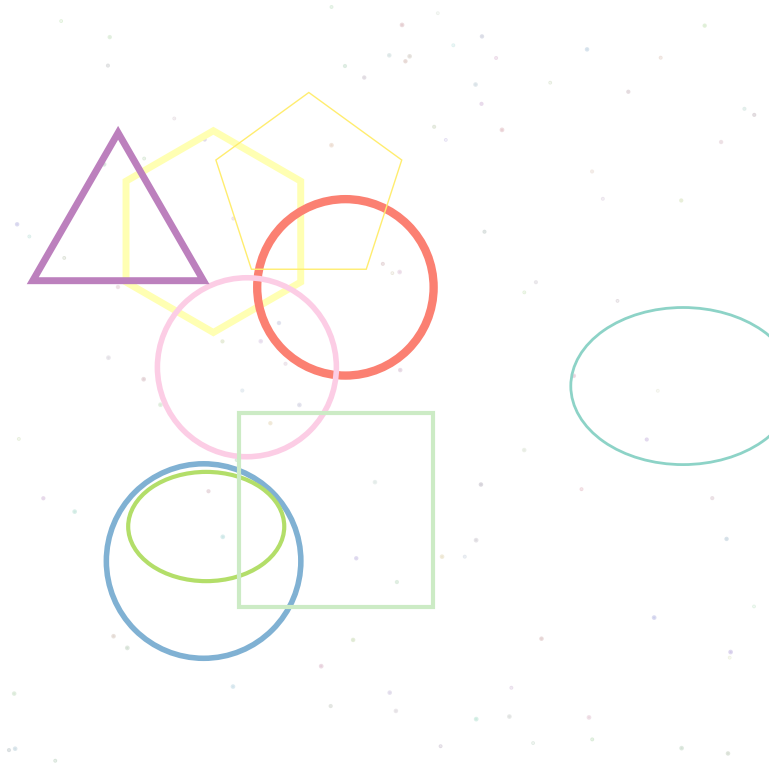[{"shape": "oval", "thickness": 1, "radius": 0.73, "center": [0.887, 0.499]}, {"shape": "hexagon", "thickness": 2.5, "radius": 0.65, "center": [0.277, 0.699]}, {"shape": "circle", "thickness": 3, "radius": 0.57, "center": [0.449, 0.627]}, {"shape": "circle", "thickness": 2, "radius": 0.63, "center": [0.264, 0.271]}, {"shape": "oval", "thickness": 1.5, "radius": 0.51, "center": [0.268, 0.316]}, {"shape": "circle", "thickness": 2, "radius": 0.58, "center": [0.321, 0.523]}, {"shape": "triangle", "thickness": 2.5, "radius": 0.64, "center": [0.153, 0.699]}, {"shape": "square", "thickness": 1.5, "radius": 0.63, "center": [0.437, 0.338]}, {"shape": "pentagon", "thickness": 0.5, "radius": 0.63, "center": [0.401, 0.753]}]